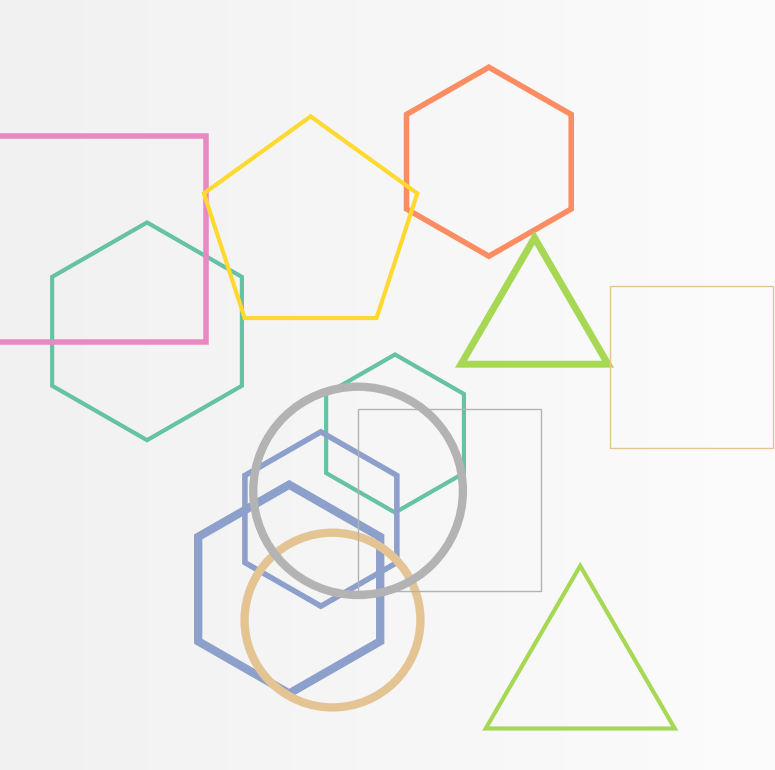[{"shape": "hexagon", "thickness": 1.5, "radius": 0.71, "center": [0.19, 0.57]}, {"shape": "hexagon", "thickness": 1.5, "radius": 0.51, "center": [0.51, 0.437]}, {"shape": "hexagon", "thickness": 2, "radius": 0.61, "center": [0.631, 0.79]}, {"shape": "hexagon", "thickness": 3, "radius": 0.68, "center": [0.373, 0.235]}, {"shape": "hexagon", "thickness": 2, "radius": 0.57, "center": [0.414, 0.326]}, {"shape": "square", "thickness": 2, "radius": 0.67, "center": [0.132, 0.69]}, {"shape": "triangle", "thickness": 1.5, "radius": 0.7, "center": [0.749, 0.124]}, {"shape": "triangle", "thickness": 2.5, "radius": 0.55, "center": [0.69, 0.582]}, {"shape": "pentagon", "thickness": 1.5, "radius": 0.72, "center": [0.401, 0.704]}, {"shape": "circle", "thickness": 3, "radius": 0.57, "center": [0.429, 0.195]}, {"shape": "square", "thickness": 0.5, "radius": 0.52, "center": [0.892, 0.524]}, {"shape": "circle", "thickness": 3, "radius": 0.68, "center": [0.462, 0.363]}, {"shape": "square", "thickness": 0.5, "radius": 0.59, "center": [0.58, 0.35]}]